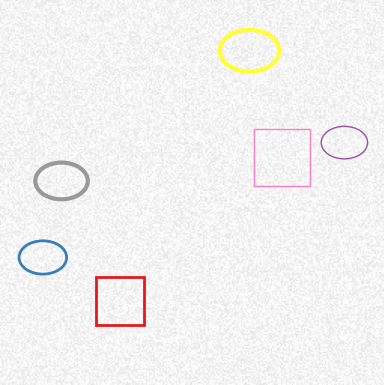[{"shape": "square", "thickness": 2, "radius": 0.31, "center": [0.311, 0.219]}, {"shape": "oval", "thickness": 2, "radius": 0.31, "center": [0.111, 0.331]}, {"shape": "oval", "thickness": 1, "radius": 0.3, "center": [0.895, 0.63]}, {"shape": "oval", "thickness": 3, "radius": 0.39, "center": [0.648, 0.868]}, {"shape": "square", "thickness": 1, "radius": 0.37, "center": [0.733, 0.591]}, {"shape": "oval", "thickness": 3, "radius": 0.34, "center": [0.16, 0.53]}]